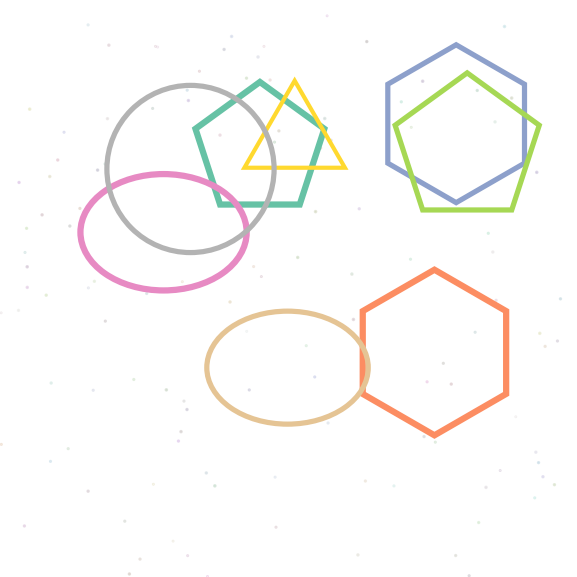[{"shape": "pentagon", "thickness": 3, "radius": 0.59, "center": [0.45, 0.74]}, {"shape": "hexagon", "thickness": 3, "radius": 0.72, "center": [0.752, 0.389]}, {"shape": "hexagon", "thickness": 2.5, "radius": 0.68, "center": [0.79, 0.785]}, {"shape": "oval", "thickness": 3, "radius": 0.72, "center": [0.283, 0.597]}, {"shape": "pentagon", "thickness": 2.5, "radius": 0.66, "center": [0.809, 0.742]}, {"shape": "triangle", "thickness": 2, "radius": 0.5, "center": [0.51, 0.759]}, {"shape": "oval", "thickness": 2.5, "radius": 0.7, "center": [0.498, 0.363]}, {"shape": "circle", "thickness": 2.5, "radius": 0.72, "center": [0.33, 0.707]}]